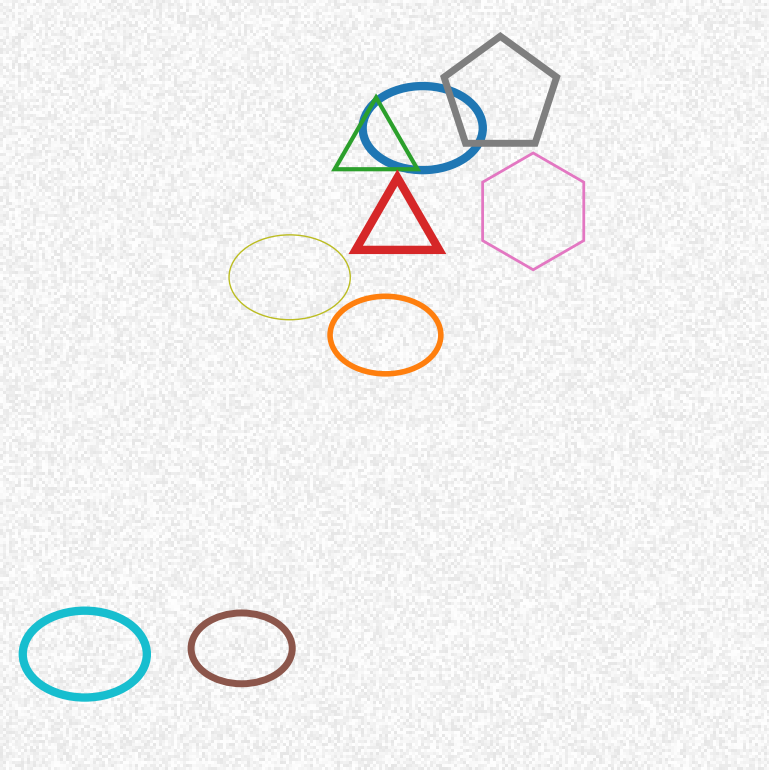[{"shape": "oval", "thickness": 3, "radius": 0.39, "center": [0.549, 0.834]}, {"shape": "oval", "thickness": 2, "radius": 0.36, "center": [0.501, 0.565]}, {"shape": "triangle", "thickness": 1.5, "radius": 0.31, "center": [0.488, 0.811]}, {"shape": "triangle", "thickness": 3, "radius": 0.31, "center": [0.516, 0.707]}, {"shape": "oval", "thickness": 2.5, "radius": 0.33, "center": [0.314, 0.158]}, {"shape": "hexagon", "thickness": 1, "radius": 0.38, "center": [0.692, 0.725]}, {"shape": "pentagon", "thickness": 2.5, "radius": 0.38, "center": [0.65, 0.876]}, {"shape": "oval", "thickness": 0.5, "radius": 0.39, "center": [0.376, 0.64]}, {"shape": "oval", "thickness": 3, "radius": 0.4, "center": [0.11, 0.151]}]